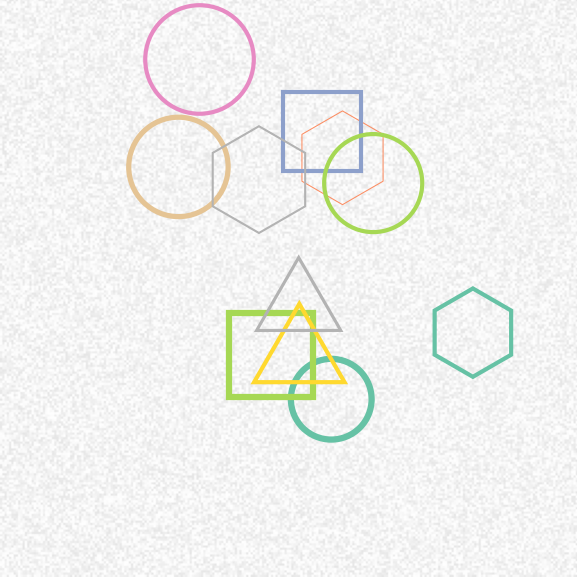[{"shape": "circle", "thickness": 3, "radius": 0.35, "center": [0.574, 0.308]}, {"shape": "hexagon", "thickness": 2, "radius": 0.38, "center": [0.819, 0.423]}, {"shape": "hexagon", "thickness": 0.5, "radius": 0.41, "center": [0.593, 0.726]}, {"shape": "square", "thickness": 2, "radius": 0.34, "center": [0.558, 0.772]}, {"shape": "circle", "thickness": 2, "radius": 0.47, "center": [0.345, 0.896]}, {"shape": "circle", "thickness": 2, "radius": 0.42, "center": [0.646, 0.682]}, {"shape": "square", "thickness": 3, "radius": 0.36, "center": [0.469, 0.385]}, {"shape": "triangle", "thickness": 2, "radius": 0.45, "center": [0.518, 0.383]}, {"shape": "circle", "thickness": 2.5, "radius": 0.43, "center": [0.309, 0.71]}, {"shape": "triangle", "thickness": 1.5, "radius": 0.42, "center": [0.517, 0.469]}, {"shape": "hexagon", "thickness": 1, "radius": 0.46, "center": [0.448, 0.688]}]